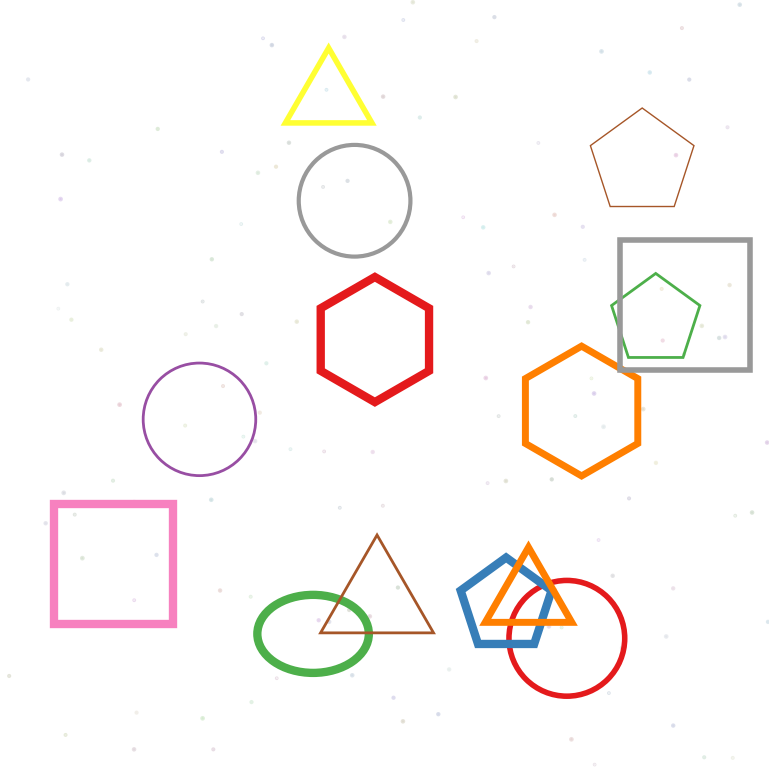[{"shape": "circle", "thickness": 2, "radius": 0.38, "center": [0.736, 0.171]}, {"shape": "hexagon", "thickness": 3, "radius": 0.41, "center": [0.487, 0.559]}, {"shape": "pentagon", "thickness": 3, "radius": 0.31, "center": [0.657, 0.214]}, {"shape": "pentagon", "thickness": 1, "radius": 0.3, "center": [0.852, 0.585]}, {"shape": "oval", "thickness": 3, "radius": 0.36, "center": [0.407, 0.177]}, {"shape": "circle", "thickness": 1, "radius": 0.37, "center": [0.259, 0.455]}, {"shape": "hexagon", "thickness": 2.5, "radius": 0.42, "center": [0.755, 0.466]}, {"shape": "triangle", "thickness": 2.5, "radius": 0.32, "center": [0.686, 0.224]}, {"shape": "triangle", "thickness": 2, "radius": 0.32, "center": [0.427, 0.873]}, {"shape": "pentagon", "thickness": 0.5, "radius": 0.35, "center": [0.834, 0.789]}, {"shape": "triangle", "thickness": 1, "radius": 0.42, "center": [0.49, 0.22]}, {"shape": "square", "thickness": 3, "radius": 0.39, "center": [0.148, 0.267]}, {"shape": "circle", "thickness": 1.5, "radius": 0.36, "center": [0.46, 0.739]}, {"shape": "square", "thickness": 2, "radius": 0.42, "center": [0.89, 0.604]}]